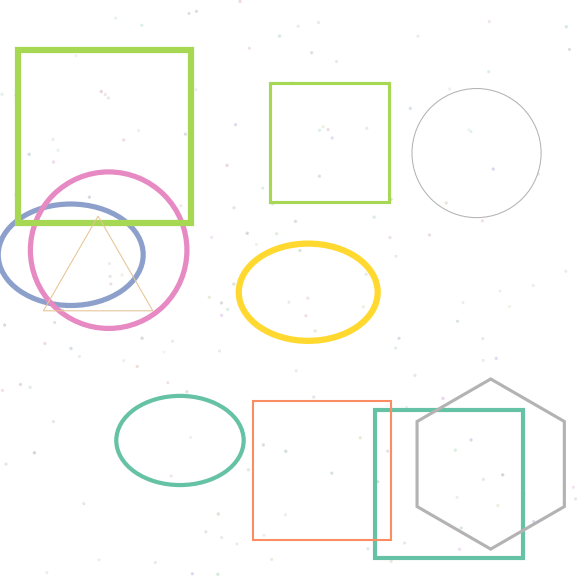[{"shape": "square", "thickness": 2, "radius": 0.64, "center": [0.778, 0.161]}, {"shape": "oval", "thickness": 2, "radius": 0.55, "center": [0.312, 0.236]}, {"shape": "square", "thickness": 1, "radius": 0.6, "center": [0.558, 0.184]}, {"shape": "oval", "thickness": 2.5, "radius": 0.63, "center": [0.122, 0.558]}, {"shape": "circle", "thickness": 2.5, "radius": 0.68, "center": [0.188, 0.566]}, {"shape": "square", "thickness": 3, "radius": 0.75, "center": [0.181, 0.763]}, {"shape": "square", "thickness": 1.5, "radius": 0.52, "center": [0.57, 0.752]}, {"shape": "oval", "thickness": 3, "radius": 0.6, "center": [0.534, 0.493]}, {"shape": "triangle", "thickness": 0.5, "radius": 0.55, "center": [0.17, 0.516]}, {"shape": "circle", "thickness": 0.5, "radius": 0.56, "center": [0.825, 0.734]}, {"shape": "hexagon", "thickness": 1.5, "radius": 0.74, "center": [0.85, 0.196]}]